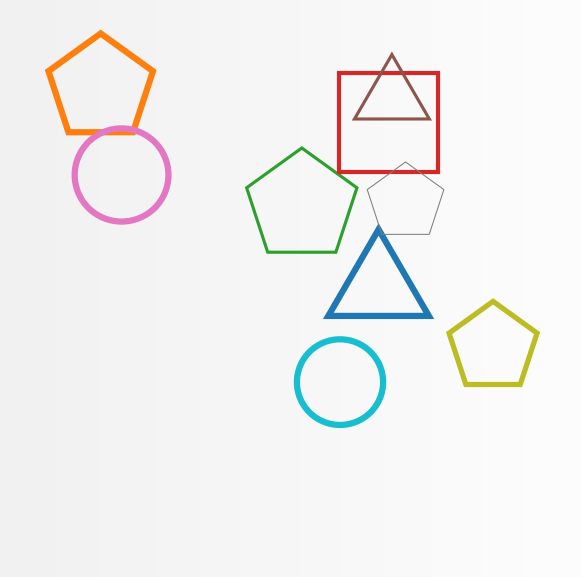[{"shape": "triangle", "thickness": 3, "radius": 0.5, "center": [0.651, 0.502]}, {"shape": "pentagon", "thickness": 3, "radius": 0.47, "center": [0.173, 0.847]}, {"shape": "pentagon", "thickness": 1.5, "radius": 0.5, "center": [0.519, 0.643]}, {"shape": "square", "thickness": 2, "radius": 0.43, "center": [0.669, 0.787]}, {"shape": "triangle", "thickness": 1.5, "radius": 0.37, "center": [0.674, 0.83]}, {"shape": "circle", "thickness": 3, "radius": 0.4, "center": [0.209, 0.696]}, {"shape": "pentagon", "thickness": 0.5, "radius": 0.35, "center": [0.698, 0.649]}, {"shape": "pentagon", "thickness": 2.5, "radius": 0.4, "center": [0.848, 0.398]}, {"shape": "circle", "thickness": 3, "radius": 0.37, "center": [0.585, 0.337]}]